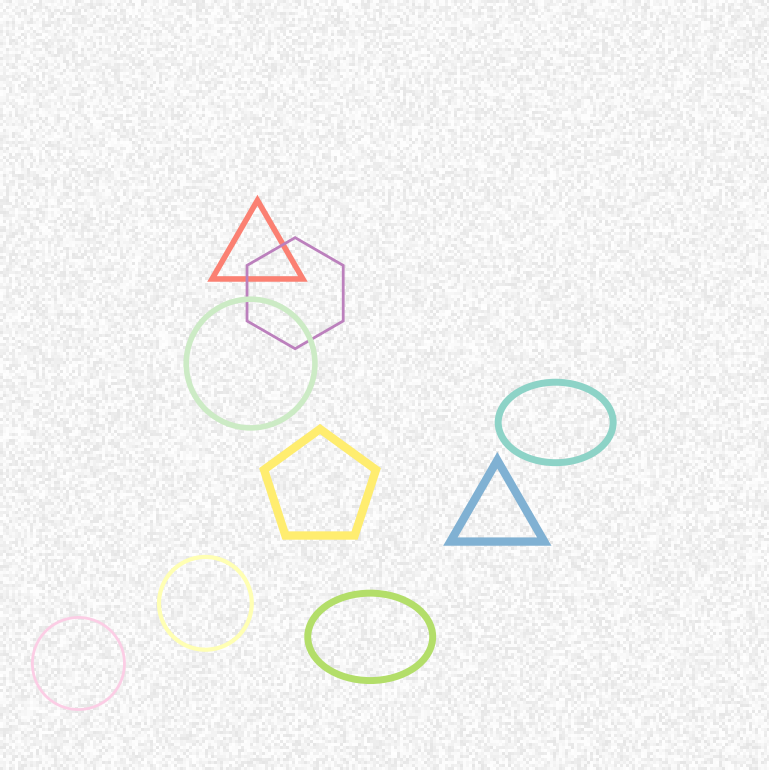[{"shape": "oval", "thickness": 2.5, "radius": 0.37, "center": [0.722, 0.451]}, {"shape": "circle", "thickness": 1.5, "radius": 0.3, "center": [0.267, 0.216]}, {"shape": "triangle", "thickness": 2, "radius": 0.34, "center": [0.334, 0.672]}, {"shape": "triangle", "thickness": 3, "radius": 0.35, "center": [0.646, 0.332]}, {"shape": "oval", "thickness": 2.5, "radius": 0.41, "center": [0.481, 0.173]}, {"shape": "circle", "thickness": 1, "radius": 0.3, "center": [0.102, 0.138]}, {"shape": "hexagon", "thickness": 1, "radius": 0.36, "center": [0.383, 0.619]}, {"shape": "circle", "thickness": 2, "radius": 0.42, "center": [0.325, 0.528]}, {"shape": "pentagon", "thickness": 3, "radius": 0.38, "center": [0.416, 0.366]}]